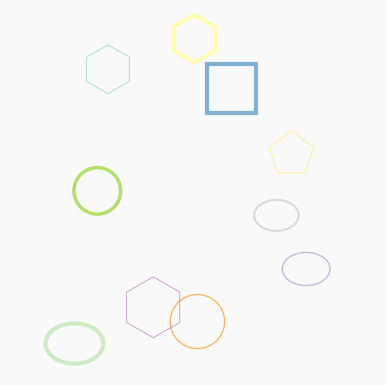[{"shape": "hexagon", "thickness": 0.5, "radius": 0.32, "center": [0.278, 0.82]}, {"shape": "hexagon", "thickness": 3, "radius": 0.31, "center": [0.502, 0.9]}, {"shape": "oval", "thickness": 1, "radius": 0.31, "center": [0.79, 0.301]}, {"shape": "square", "thickness": 3, "radius": 0.32, "center": [0.597, 0.77]}, {"shape": "circle", "thickness": 1, "radius": 0.35, "center": [0.509, 0.165]}, {"shape": "circle", "thickness": 2.5, "radius": 0.3, "center": [0.251, 0.504]}, {"shape": "oval", "thickness": 1.5, "radius": 0.29, "center": [0.713, 0.441]}, {"shape": "hexagon", "thickness": 0.5, "radius": 0.39, "center": [0.395, 0.202]}, {"shape": "oval", "thickness": 3, "radius": 0.37, "center": [0.192, 0.108]}, {"shape": "pentagon", "thickness": 0.5, "radius": 0.3, "center": [0.752, 0.6]}]